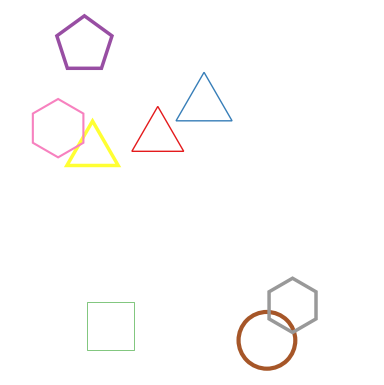[{"shape": "triangle", "thickness": 1, "radius": 0.39, "center": [0.41, 0.646]}, {"shape": "triangle", "thickness": 1, "radius": 0.42, "center": [0.53, 0.728]}, {"shape": "square", "thickness": 0.5, "radius": 0.31, "center": [0.287, 0.154]}, {"shape": "pentagon", "thickness": 2.5, "radius": 0.38, "center": [0.219, 0.884]}, {"shape": "triangle", "thickness": 2.5, "radius": 0.38, "center": [0.24, 0.609]}, {"shape": "circle", "thickness": 3, "radius": 0.37, "center": [0.693, 0.116]}, {"shape": "hexagon", "thickness": 1.5, "radius": 0.38, "center": [0.151, 0.667]}, {"shape": "hexagon", "thickness": 2.5, "radius": 0.35, "center": [0.76, 0.207]}]